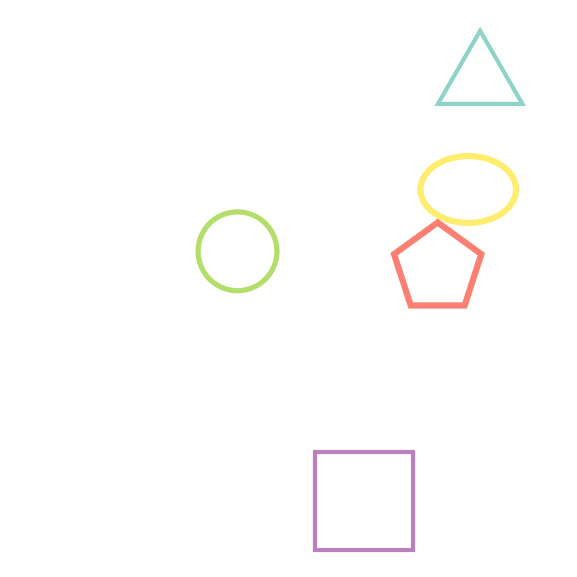[{"shape": "triangle", "thickness": 2, "radius": 0.42, "center": [0.831, 0.861]}, {"shape": "pentagon", "thickness": 3, "radius": 0.4, "center": [0.758, 0.534]}, {"shape": "circle", "thickness": 2.5, "radius": 0.34, "center": [0.411, 0.564]}, {"shape": "square", "thickness": 2, "radius": 0.42, "center": [0.631, 0.132]}, {"shape": "oval", "thickness": 3, "radius": 0.41, "center": [0.811, 0.671]}]